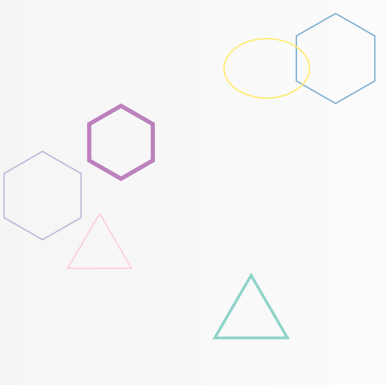[{"shape": "triangle", "thickness": 2, "radius": 0.54, "center": [0.648, 0.176]}, {"shape": "hexagon", "thickness": 1, "radius": 0.57, "center": [0.11, 0.492]}, {"shape": "hexagon", "thickness": 1, "radius": 0.58, "center": [0.866, 0.848]}, {"shape": "triangle", "thickness": 1, "radius": 0.48, "center": [0.257, 0.35]}, {"shape": "hexagon", "thickness": 3, "radius": 0.47, "center": [0.312, 0.63]}, {"shape": "oval", "thickness": 1, "radius": 0.55, "center": [0.688, 0.822]}]